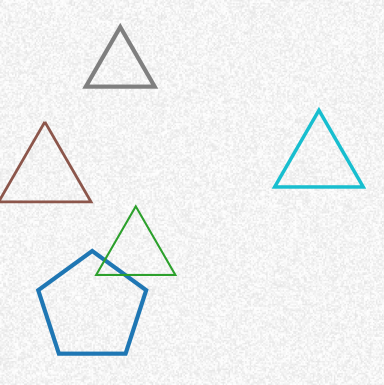[{"shape": "pentagon", "thickness": 3, "radius": 0.74, "center": [0.24, 0.201]}, {"shape": "triangle", "thickness": 1.5, "radius": 0.59, "center": [0.353, 0.345]}, {"shape": "triangle", "thickness": 2, "radius": 0.69, "center": [0.116, 0.545]}, {"shape": "triangle", "thickness": 3, "radius": 0.52, "center": [0.312, 0.827]}, {"shape": "triangle", "thickness": 2.5, "radius": 0.66, "center": [0.828, 0.581]}]